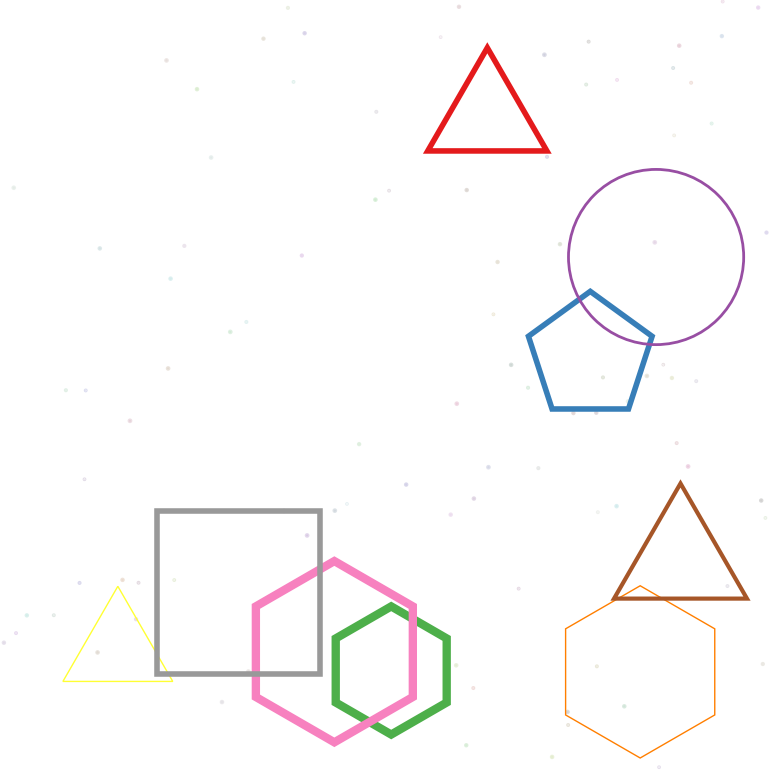[{"shape": "triangle", "thickness": 2, "radius": 0.45, "center": [0.633, 0.849]}, {"shape": "pentagon", "thickness": 2, "radius": 0.42, "center": [0.767, 0.537]}, {"shape": "hexagon", "thickness": 3, "radius": 0.42, "center": [0.508, 0.129]}, {"shape": "circle", "thickness": 1, "radius": 0.57, "center": [0.852, 0.666]}, {"shape": "hexagon", "thickness": 0.5, "radius": 0.56, "center": [0.831, 0.127]}, {"shape": "triangle", "thickness": 0.5, "radius": 0.41, "center": [0.153, 0.156]}, {"shape": "triangle", "thickness": 1.5, "radius": 0.5, "center": [0.884, 0.272]}, {"shape": "hexagon", "thickness": 3, "radius": 0.59, "center": [0.434, 0.154]}, {"shape": "square", "thickness": 2, "radius": 0.53, "center": [0.31, 0.23]}]